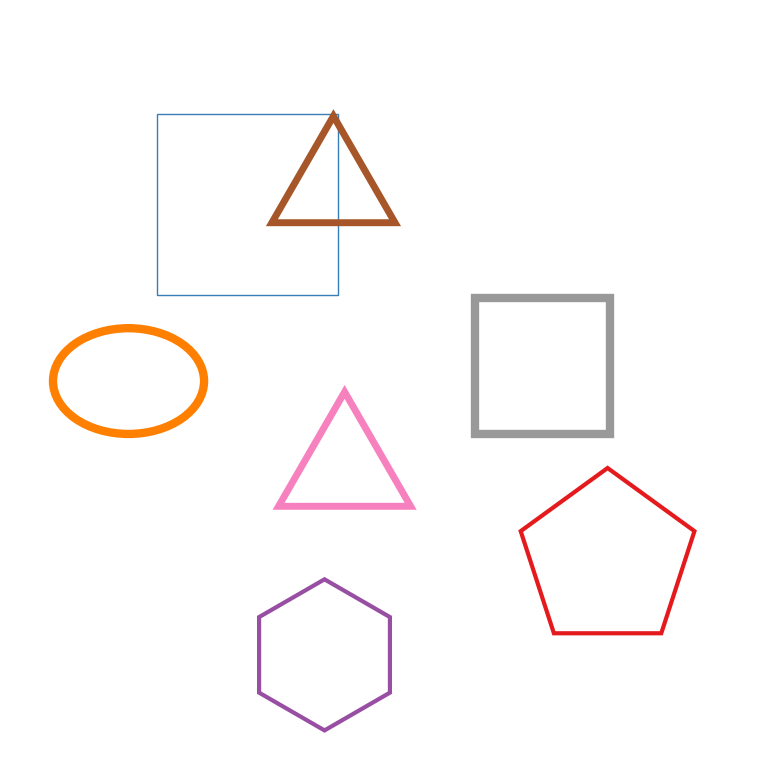[{"shape": "pentagon", "thickness": 1.5, "radius": 0.59, "center": [0.789, 0.274]}, {"shape": "square", "thickness": 0.5, "radius": 0.59, "center": [0.321, 0.735]}, {"shape": "hexagon", "thickness": 1.5, "radius": 0.49, "center": [0.421, 0.15]}, {"shape": "oval", "thickness": 3, "radius": 0.49, "center": [0.167, 0.505]}, {"shape": "triangle", "thickness": 2.5, "radius": 0.46, "center": [0.433, 0.757]}, {"shape": "triangle", "thickness": 2.5, "radius": 0.5, "center": [0.448, 0.392]}, {"shape": "square", "thickness": 3, "radius": 0.44, "center": [0.705, 0.525]}]